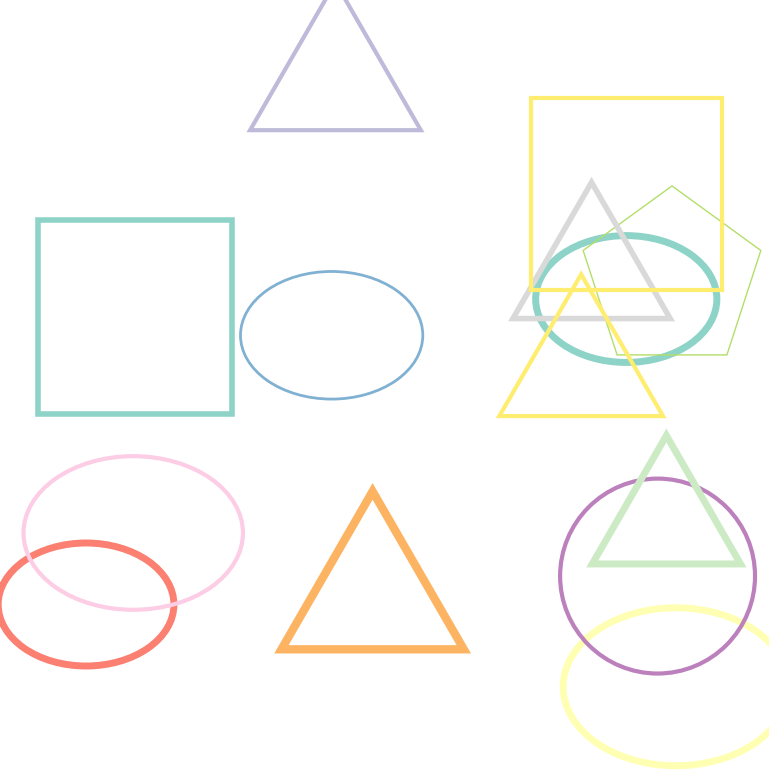[{"shape": "square", "thickness": 2, "radius": 0.63, "center": [0.175, 0.588]}, {"shape": "oval", "thickness": 2.5, "radius": 0.59, "center": [0.813, 0.612]}, {"shape": "oval", "thickness": 2.5, "radius": 0.73, "center": [0.878, 0.108]}, {"shape": "triangle", "thickness": 1.5, "radius": 0.64, "center": [0.436, 0.895]}, {"shape": "oval", "thickness": 2.5, "radius": 0.57, "center": [0.112, 0.215]}, {"shape": "oval", "thickness": 1, "radius": 0.59, "center": [0.431, 0.565]}, {"shape": "triangle", "thickness": 3, "radius": 0.68, "center": [0.484, 0.225]}, {"shape": "pentagon", "thickness": 0.5, "radius": 0.61, "center": [0.873, 0.637]}, {"shape": "oval", "thickness": 1.5, "radius": 0.71, "center": [0.173, 0.308]}, {"shape": "triangle", "thickness": 2, "radius": 0.59, "center": [0.768, 0.645]}, {"shape": "circle", "thickness": 1.5, "radius": 0.63, "center": [0.854, 0.252]}, {"shape": "triangle", "thickness": 2.5, "radius": 0.56, "center": [0.865, 0.323]}, {"shape": "triangle", "thickness": 1.5, "radius": 0.61, "center": [0.755, 0.521]}, {"shape": "square", "thickness": 1.5, "radius": 0.62, "center": [0.814, 0.748]}]